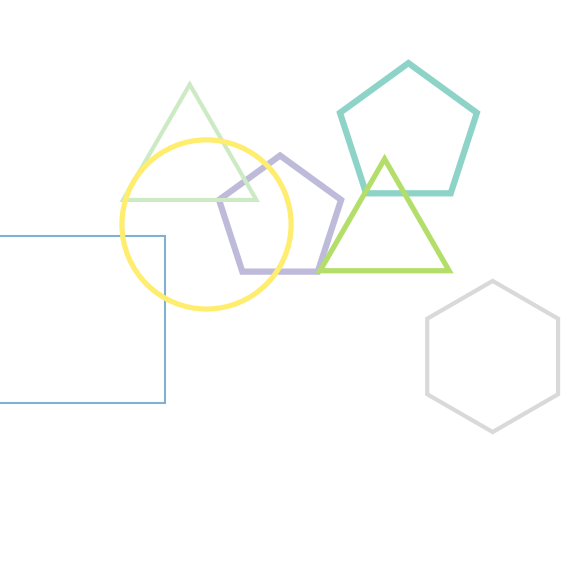[{"shape": "pentagon", "thickness": 3, "radius": 0.62, "center": [0.707, 0.765]}, {"shape": "pentagon", "thickness": 3, "radius": 0.56, "center": [0.485, 0.619]}, {"shape": "square", "thickness": 1, "radius": 0.72, "center": [0.142, 0.446]}, {"shape": "triangle", "thickness": 2.5, "radius": 0.65, "center": [0.666, 0.595]}, {"shape": "hexagon", "thickness": 2, "radius": 0.65, "center": [0.853, 0.382]}, {"shape": "triangle", "thickness": 2, "radius": 0.67, "center": [0.329, 0.72]}, {"shape": "circle", "thickness": 2.5, "radius": 0.73, "center": [0.358, 0.61]}]